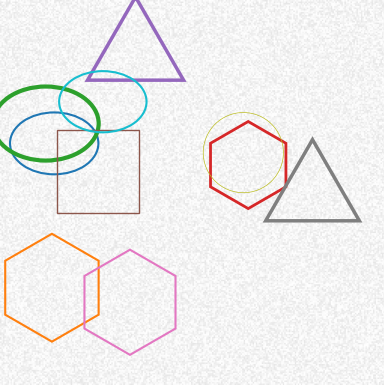[{"shape": "oval", "thickness": 1.5, "radius": 0.57, "center": [0.141, 0.628]}, {"shape": "hexagon", "thickness": 1.5, "radius": 0.7, "center": [0.135, 0.253]}, {"shape": "oval", "thickness": 3, "radius": 0.69, "center": [0.119, 0.679]}, {"shape": "hexagon", "thickness": 2, "radius": 0.57, "center": [0.645, 0.571]}, {"shape": "triangle", "thickness": 2.5, "radius": 0.72, "center": [0.352, 0.864]}, {"shape": "square", "thickness": 1, "radius": 0.54, "center": [0.255, 0.554]}, {"shape": "hexagon", "thickness": 1.5, "radius": 0.68, "center": [0.338, 0.215]}, {"shape": "triangle", "thickness": 2.5, "radius": 0.7, "center": [0.812, 0.497]}, {"shape": "circle", "thickness": 0.5, "radius": 0.52, "center": [0.632, 0.604]}, {"shape": "oval", "thickness": 1.5, "radius": 0.57, "center": [0.267, 0.736]}]